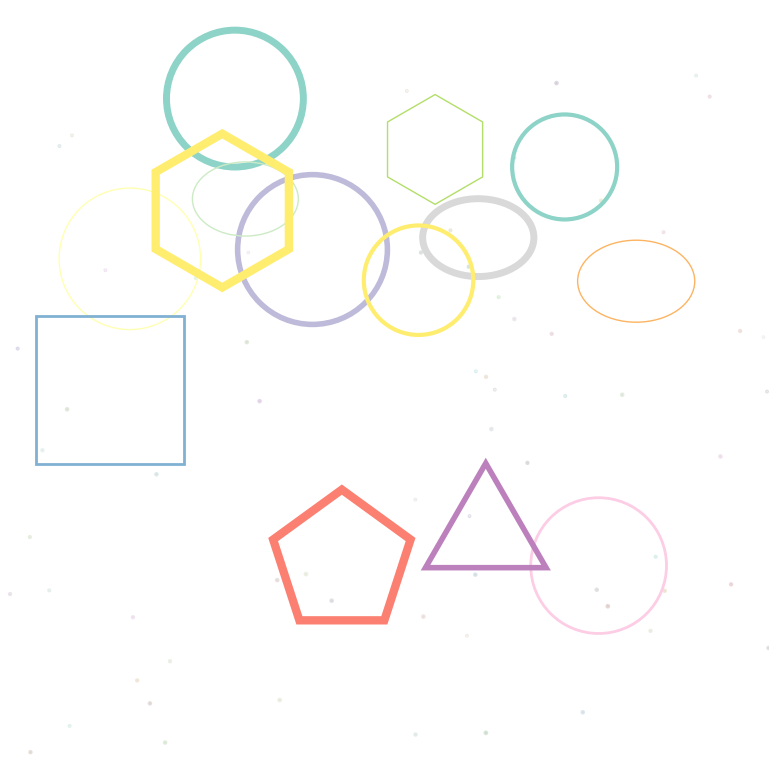[{"shape": "circle", "thickness": 1.5, "radius": 0.34, "center": [0.733, 0.783]}, {"shape": "circle", "thickness": 2.5, "radius": 0.44, "center": [0.305, 0.872]}, {"shape": "circle", "thickness": 0.5, "radius": 0.46, "center": [0.169, 0.664]}, {"shape": "circle", "thickness": 2, "radius": 0.49, "center": [0.406, 0.676]}, {"shape": "pentagon", "thickness": 3, "radius": 0.47, "center": [0.444, 0.27]}, {"shape": "square", "thickness": 1, "radius": 0.48, "center": [0.143, 0.493]}, {"shape": "oval", "thickness": 0.5, "radius": 0.38, "center": [0.826, 0.635]}, {"shape": "hexagon", "thickness": 0.5, "radius": 0.36, "center": [0.565, 0.806]}, {"shape": "circle", "thickness": 1, "radius": 0.44, "center": [0.777, 0.265]}, {"shape": "oval", "thickness": 2.5, "radius": 0.36, "center": [0.621, 0.691]}, {"shape": "triangle", "thickness": 2, "radius": 0.45, "center": [0.631, 0.308]}, {"shape": "oval", "thickness": 0.5, "radius": 0.34, "center": [0.319, 0.742]}, {"shape": "hexagon", "thickness": 3, "radius": 0.5, "center": [0.289, 0.726]}, {"shape": "circle", "thickness": 1.5, "radius": 0.36, "center": [0.544, 0.636]}]